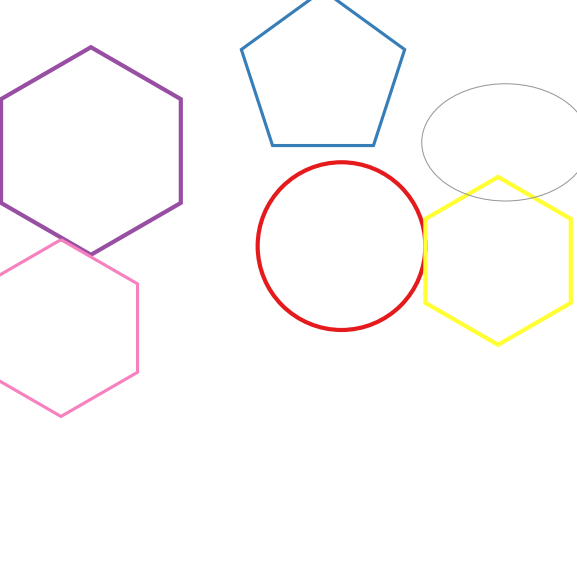[{"shape": "circle", "thickness": 2, "radius": 0.73, "center": [0.591, 0.573]}, {"shape": "pentagon", "thickness": 1.5, "radius": 0.74, "center": [0.559, 0.867]}, {"shape": "hexagon", "thickness": 2, "radius": 0.9, "center": [0.157, 0.738]}, {"shape": "hexagon", "thickness": 2, "radius": 0.73, "center": [0.863, 0.547]}, {"shape": "hexagon", "thickness": 1.5, "radius": 0.77, "center": [0.106, 0.431]}, {"shape": "oval", "thickness": 0.5, "radius": 0.72, "center": [0.875, 0.753]}]